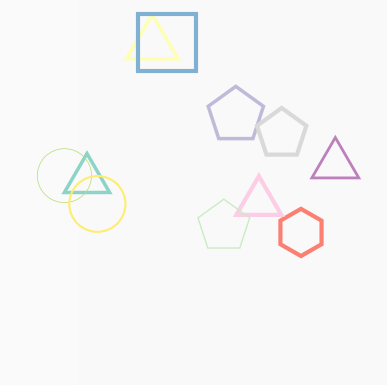[{"shape": "triangle", "thickness": 2.5, "radius": 0.34, "center": [0.224, 0.534]}, {"shape": "triangle", "thickness": 2.5, "radius": 0.38, "center": [0.393, 0.886]}, {"shape": "pentagon", "thickness": 2.5, "radius": 0.37, "center": [0.609, 0.701]}, {"shape": "hexagon", "thickness": 3, "radius": 0.31, "center": [0.777, 0.396]}, {"shape": "square", "thickness": 3, "radius": 0.37, "center": [0.431, 0.89]}, {"shape": "circle", "thickness": 0.5, "radius": 0.35, "center": [0.166, 0.544]}, {"shape": "triangle", "thickness": 3, "radius": 0.34, "center": [0.668, 0.475]}, {"shape": "pentagon", "thickness": 3, "radius": 0.33, "center": [0.727, 0.653]}, {"shape": "triangle", "thickness": 2, "radius": 0.35, "center": [0.865, 0.573]}, {"shape": "pentagon", "thickness": 1, "radius": 0.35, "center": [0.578, 0.412]}, {"shape": "circle", "thickness": 1.5, "radius": 0.36, "center": [0.251, 0.47]}]